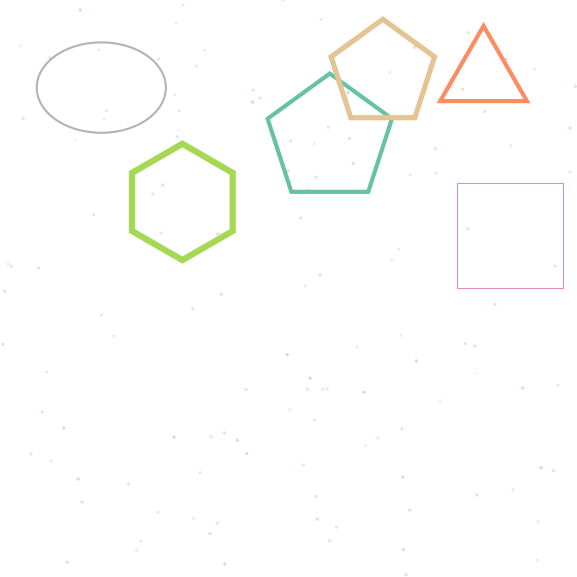[{"shape": "pentagon", "thickness": 2, "radius": 0.57, "center": [0.571, 0.759]}, {"shape": "triangle", "thickness": 2, "radius": 0.43, "center": [0.837, 0.867]}, {"shape": "square", "thickness": 0.5, "radius": 0.46, "center": [0.883, 0.591]}, {"shape": "hexagon", "thickness": 3, "radius": 0.5, "center": [0.316, 0.649]}, {"shape": "pentagon", "thickness": 2.5, "radius": 0.47, "center": [0.663, 0.872]}, {"shape": "oval", "thickness": 1, "radius": 0.56, "center": [0.175, 0.847]}]